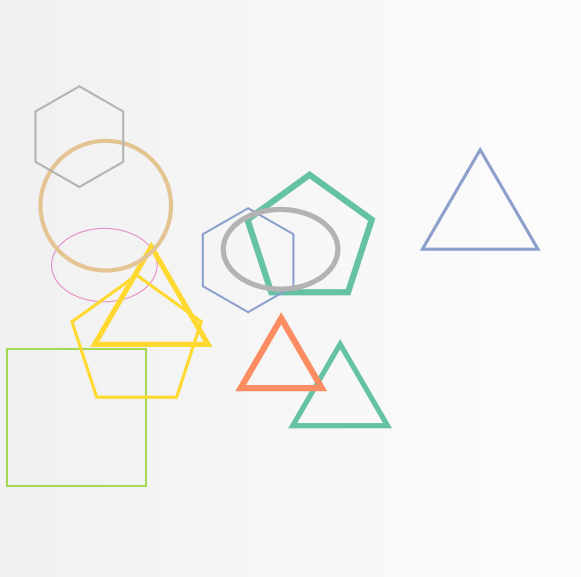[{"shape": "pentagon", "thickness": 3, "radius": 0.56, "center": [0.533, 0.584]}, {"shape": "triangle", "thickness": 2.5, "radius": 0.47, "center": [0.585, 0.309]}, {"shape": "triangle", "thickness": 3, "radius": 0.4, "center": [0.484, 0.367]}, {"shape": "triangle", "thickness": 1.5, "radius": 0.57, "center": [0.826, 0.625]}, {"shape": "hexagon", "thickness": 1, "radius": 0.45, "center": [0.427, 0.549]}, {"shape": "oval", "thickness": 0.5, "radius": 0.45, "center": [0.179, 0.54]}, {"shape": "square", "thickness": 1, "radius": 0.6, "center": [0.132, 0.276]}, {"shape": "triangle", "thickness": 2.5, "radius": 0.56, "center": [0.26, 0.459]}, {"shape": "pentagon", "thickness": 1.5, "radius": 0.58, "center": [0.235, 0.406]}, {"shape": "circle", "thickness": 2, "radius": 0.56, "center": [0.182, 0.643]}, {"shape": "hexagon", "thickness": 1, "radius": 0.44, "center": [0.136, 0.763]}, {"shape": "oval", "thickness": 2.5, "radius": 0.49, "center": [0.483, 0.567]}]